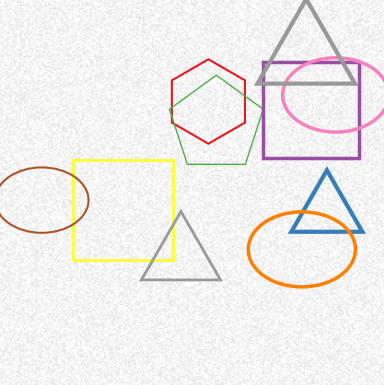[{"shape": "hexagon", "thickness": 1.5, "radius": 0.55, "center": [0.541, 0.736]}, {"shape": "triangle", "thickness": 3, "radius": 0.53, "center": [0.849, 0.451]}, {"shape": "pentagon", "thickness": 1, "radius": 0.64, "center": [0.562, 0.677]}, {"shape": "square", "thickness": 2.5, "radius": 0.62, "center": [0.807, 0.714]}, {"shape": "oval", "thickness": 2.5, "radius": 0.7, "center": [0.784, 0.352]}, {"shape": "square", "thickness": 2, "radius": 0.65, "center": [0.319, 0.455]}, {"shape": "oval", "thickness": 1.5, "radius": 0.61, "center": [0.109, 0.48]}, {"shape": "oval", "thickness": 2.5, "radius": 0.69, "center": [0.872, 0.753]}, {"shape": "triangle", "thickness": 2, "radius": 0.59, "center": [0.47, 0.332]}, {"shape": "triangle", "thickness": 3, "radius": 0.73, "center": [0.795, 0.856]}]